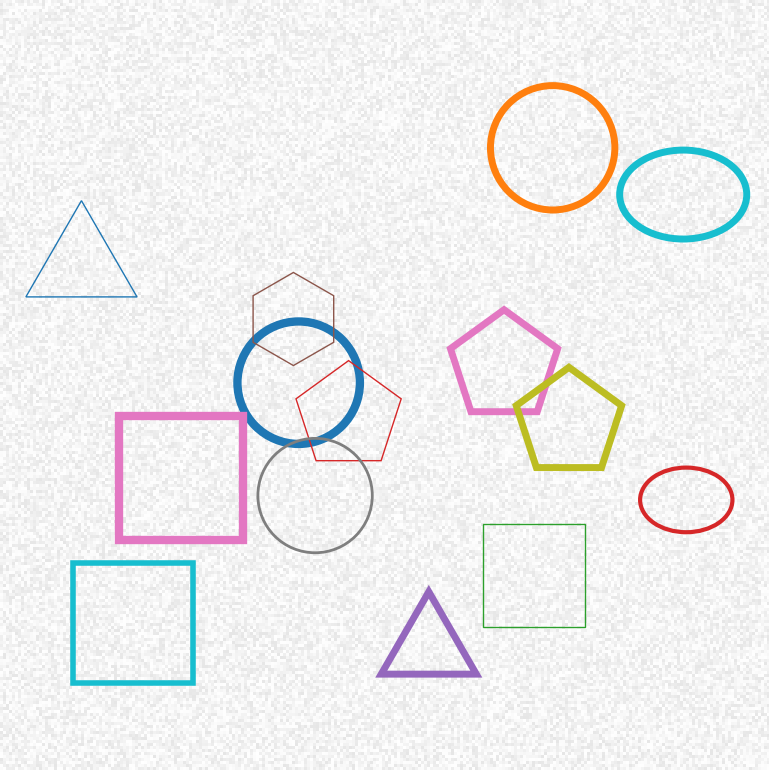[{"shape": "circle", "thickness": 3, "radius": 0.4, "center": [0.388, 0.503]}, {"shape": "triangle", "thickness": 0.5, "radius": 0.42, "center": [0.106, 0.656]}, {"shape": "circle", "thickness": 2.5, "radius": 0.4, "center": [0.718, 0.808]}, {"shape": "square", "thickness": 0.5, "radius": 0.33, "center": [0.693, 0.253]}, {"shape": "pentagon", "thickness": 0.5, "radius": 0.36, "center": [0.453, 0.46]}, {"shape": "oval", "thickness": 1.5, "radius": 0.3, "center": [0.891, 0.351]}, {"shape": "triangle", "thickness": 2.5, "radius": 0.36, "center": [0.557, 0.16]}, {"shape": "hexagon", "thickness": 0.5, "radius": 0.3, "center": [0.381, 0.586]}, {"shape": "pentagon", "thickness": 2.5, "radius": 0.37, "center": [0.655, 0.525]}, {"shape": "square", "thickness": 3, "radius": 0.4, "center": [0.235, 0.379]}, {"shape": "circle", "thickness": 1, "radius": 0.37, "center": [0.409, 0.356]}, {"shape": "pentagon", "thickness": 2.5, "radius": 0.36, "center": [0.739, 0.451]}, {"shape": "oval", "thickness": 2.5, "radius": 0.41, "center": [0.887, 0.747]}, {"shape": "square", "thickness": 2, "radius": 0.39, "center": [0.173, 0.19]}]